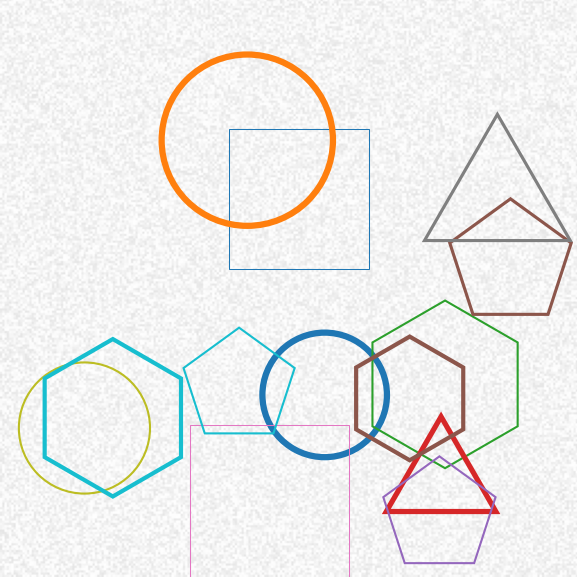[{"shape": "square", "thickness": 0.5, "radius": 0.61, "center": [0.518, 0.654]}, {"shape": "circle", "thickness": 3, "radius": 0.54, "center": [0.562, 0.315]}, {"shape": "circle", "thickness": 3, "radius": 0.74, "center": [0.428, 0.756]}, {"shape": "hexagon", "thickness": 1, "radius": 0.73, "center": [0.771, 0.334]}, {"shape": "triangle", "thickness": 2.5, "radius": 0.55, "center": [0.764, 0.168]}, {"shape": "pentagon", "thickness": 1, "radius": 0.51, "center": [0.761, 0.107]}, {"shape": "pentagon", "thickness": 1.5, "radius": 0.55, "center": [0.884, 0.544]}, {"shape": "hexagon", "thickness": 2, "radius": 0.54, "center": [0.709, 0.309]}, {"shape": "square", "thickness": 0.5, "radius": 0.69, "center": [0.466, 0.125]}, {"shape": "triangle", "thickness": 1.5, "radius": 0.73, "center": [0.861, 0.655]}, {"shape": "circle", "thickness": 1, "radius": 0.57, "center": [0.146, 0.258]}, {"shape": "pentagon", "thickness": 1, "radius": 0.51, "center": [0.414, 0.331]}, {"shape": "hexagon", "thickness": 2, "radius": 0.68, "center": [0.195, 0.276]}]